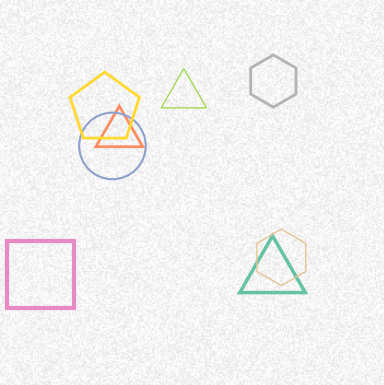[{"shape": "triangle", "thickness": 2.5, "radius": 0.49, "center": [0.708, 0.289]}, {"shape": "triangle", "thickness": 2, "radius": 0.35, "center": [0.31, 0.654]}, {"shape": "circle", "thickness": 1.5, "radius": 0.43, "center": [0.292, 0.621]}, {"shape": "square", "thickness": 3, "radius": 0.44, "center": [0.105, 0.286]}, {"shape": "triangle", "thickness": 1, "radius": 0.34, "center": [0.478, 0.754]}, {"shape": "pentagon", "thickness": 2, "radius": 0.47, "center": [0.272, 0.718]}, {"shape": "hexagon", "thickness": 1, "radius": 0.37, "center": [0.731, 0.331]}, {"shape": "hexagon", "thickness": 2, "radius": 0.34, "center": [0.71, 0.789]}]